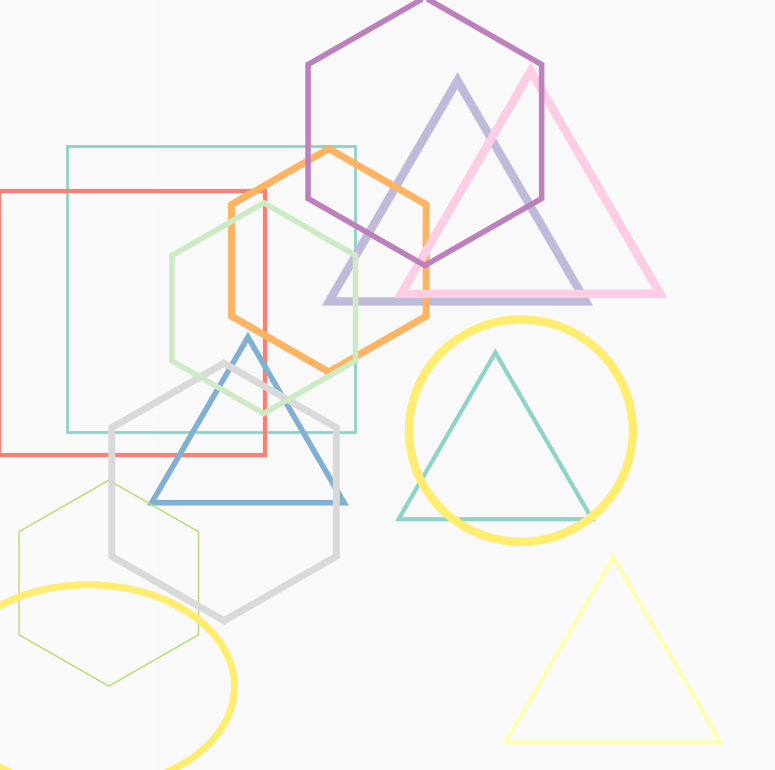[{"shape": "square", "thickness": 1, "radius": 0.93, "center": [0.272, 0.624]}, {"shape": "triangle", "thickness": 1.5, "radius": 0.72, "center": [0.639, 0.398]}, {"shape": "triangle", "thickness": 1.5, "radius": 0.8, "center": [0.791, 0.116]}, {"shape": "triangle", "thickness": 3, "radius": 0.96, "center": [0.59, 0.704]}, {"shape": "square", "thickness": 1.5, "radius": 0.86, "center": [0.171, 0.581]}, {"shape": "triangle", "thickness": 2, "radius": 0.72, "center": [0.32, 0.419]}, {"shape": "hexagon", "thickness": 2.5, "radius": 0.72, "center": [0.424, 0.662]}, {"shape": "hexagon", "thickness": 0.5, "radius": 0.67, "center": [0.14, 0.243]}, {"shape": "triangle", "thickness": 3, "radius": 0.96, "center": [0.685, 0.715]}, {"shape": "hexagon", "thickness": 2.5, "radius": 0.84, "center": [0.289, 0.361]}, {"shape": "hexagon", "thickness": 2, "radius": 0.87, "center": [0.548, 0.829]}, {"shape": "hexagon", "thickness": 2, "radius": 0.68, "center": [0.34, 0.6]}, {"shape": "circle", "thickness": 3, "radius": 0.72, "center": [0.672, 0.441]}, {"shape": "oval", "thickness": 2.5, "radius": 0.94, "center": [0.114, 0.109]}]